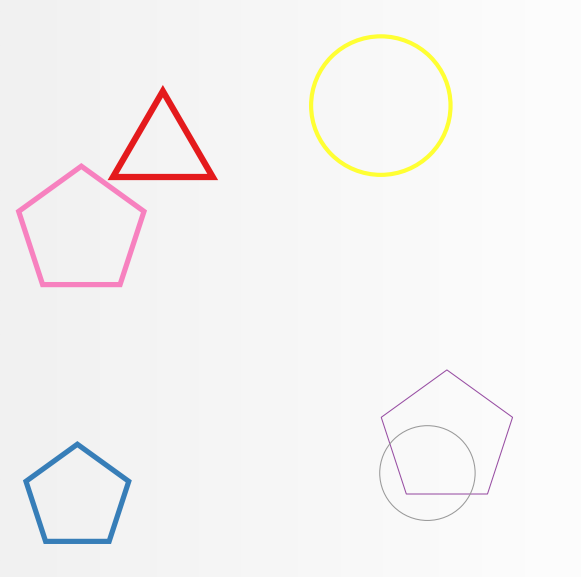[{"shape": "triangle", "thickness": 3, "radius": 0.5, "center": [0.28, 0.742]}, {"shape": "pentagon", "thickness": 2.5, "radius": 0.46, "center": [0.133, 0.137]}, {"shape": "pentagon", "thickness": 0.5, "radius": 0.59, "center": [0.769, 0.24]}, {"shape": "circle", "thickness": 2, "radius": 0.6, "center": [0.655, 0.816]}, {"shape": "pentagon", "thickness": 2.5, "radius": 0.57, "center": [0.14, 0.598]}, {"shape": "circle", "thickness": 0.5, "radius": 0.41, "center": [0.735, 0.18]}]